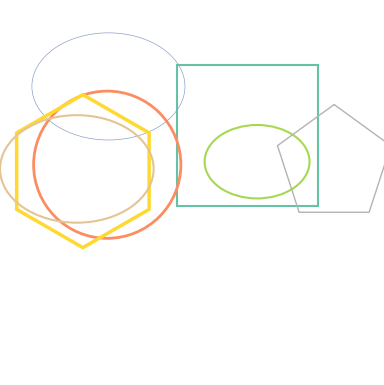[{"shape": "square", "thickness": 1.5, "radius": 0.92, "center": [0.642, 0.648]}, {"shape": "circle", "thickness": 2, "radius": 0.96, "center": [0.279, 0.572]}, {"shape": "oval", "thickness": 0.5, "radius": 0.99, "center": [0.282, 0.776]}, {"shape": "oval", "thickness": 1.5, "radius": 0.68, "center": [0.668, 0.58]}, {"shape": "hexagon", "thickness": 2.5, "radius": 0.99, "center": [0.215, 0.556]}, {"shape": "oval", "thickness": 1.5, "radius": 1.0, "center": [0.2, 0.561]}, {"shape": "pentagon", "thickness": 1, "radius": 0.77, "center": [0.868, 0.574]}]